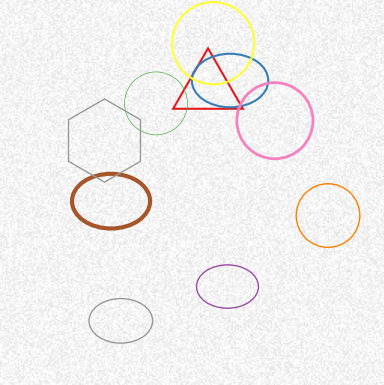[{"shape": "triangle", "thickness": 1.5, "radius": 0.52, "center": [0.54, 0.77]}, {"shape": "oval", "thickness": 1.5, "radius": 0.5, "center": [0.598, 0.791]}, {"shape": "circle", "thickness": 0.5, "radius": 0.41, "center": [0.405, 0.731]}, {"shape": "oval", "thickness": 1, "radius": 0.4, "center": [0.591, 0.256]}, {"shape": "circle", "thickness": 1, "radius": 0.41, "center": [0.852, 0.44]}, {"shape": "circle", "thickness": 1.5, "radius": 0.53, "center": [0.554, 0.888]}, {"shape": "oval", "thickness": 3, "radius": 0.51, "center": [0.288, 0.478]}, {"shape": "circle", "thickness": 2, "radius": 0.49, "center": [0.714, 0.687]}, {"shape": "hexagon", "thickness": 1, "radius": 0.54, "center": [0.271, 0.635]}, {"shape": "oval", "thickness": 1, "radius": 0.41, "center": [0.314, 0.167]}]